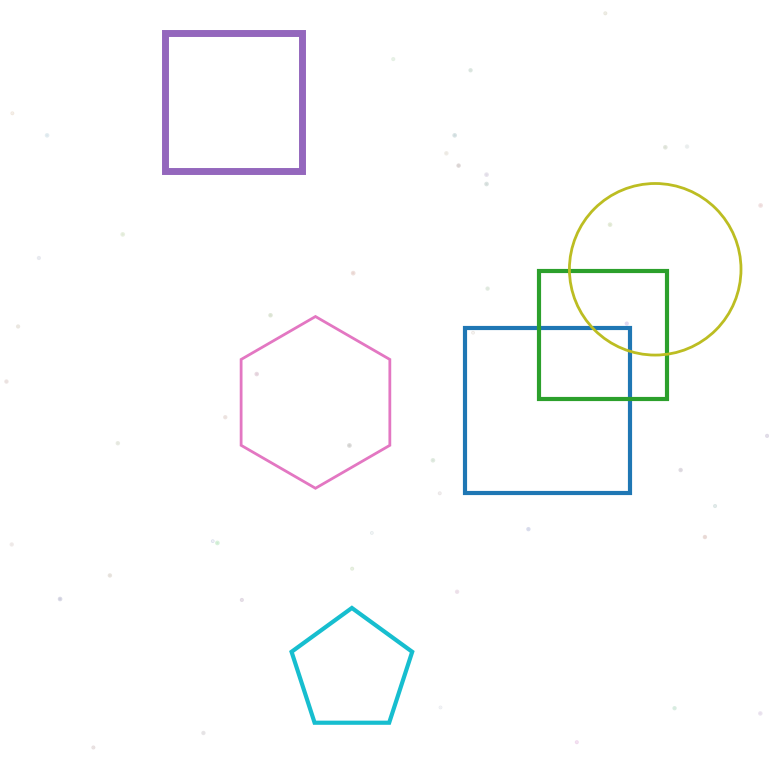[{"shape": "square", "thickness": 1.5, "radius": 0.54, "center": [0.71, 0.467]}, {"shape": "square", "thickness": 1.5, "radius": 0.42, "center": [0.783, 0.565]}, {"shape": "square", "thickness": 2.5, "radius": 0.45, "center": [0.303, 0.868]}, {"shape": "hexagon", "thickness": 1, "radius": 0.56, "center": [0.41, 0.477]}, {"shape": "circle", "thickness": 1, "radius": 0.56, "center": [0.851, 0.65]}, {"shape": "pentagon", "thickness": 1.5, "radius": 0.41, "center": [0.457, 0.128]}]